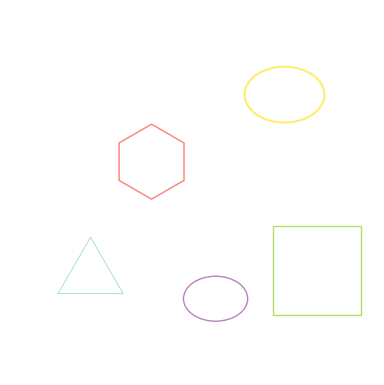[{"shape": "triangle", "thickness": 0.5, "radius": 0.49, "center": [0.235, 0.286]}, {"shape": "hexagon", "thickness": 1, "radius": 0.49, "center": [0.394, 0.58]}, {"shape": "square", "thickness": 1, "radius": 0.58, "center": [0.824, 0.297]}, {"shape": "oval", "thickness": 1, "radius": 0.42, "center": [0.56, 0.224]}, {"shape": "oval", "thickness": 1.5, "radius": 0.52, "center": [0.739, 0.754]}]